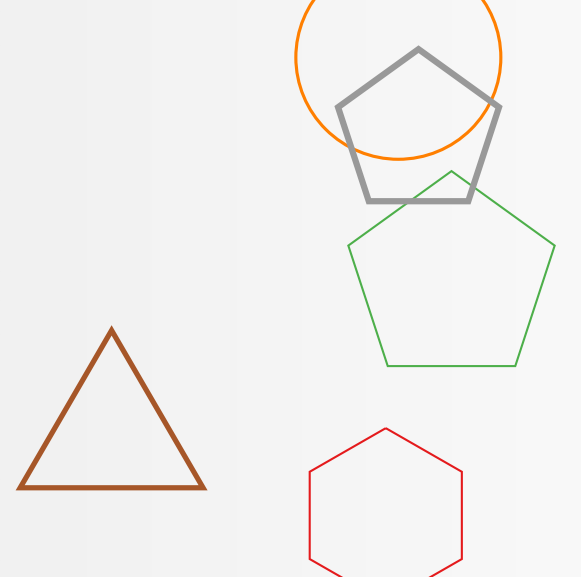[{"shape": "hexagon", "thickness": 1, "radius": 0.76, "center": [0.664, 0.107]}, {"shape": "pentagon", "thickness": 1, "radius": 0.93, "center": [0.777, 0.516]}, {"shape": "circle", "thickness": 1.5, "radius": 0.88, "center": [0.685, 0.9]}, {"shape": "triangle", "thickness": 2.5, "radius": 0.91, "center": [0.192, 0.245]}, {"shape": "pentagon", "thickness": 3, "radius": 0.73, "center": [0.72, 0.768]}]